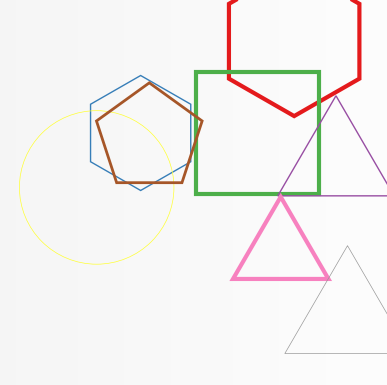[{"shape": "hexagon", "thickness": 3, "radius": 0.97, "center": [0.759, 0.893]}, {"shape": "hexagon", "thickness": 1, "radius": 0.75, "center": [0.363, 0.655]}, {"shape": "square", "thickness": 3, "radius": 0.8, "center": [0.665, 0.654]}, {"shape": "triangle", "thickness": 1, "radius": 0.87, "center": [0.867, 0.578]}, {"shape": "circle", "thickness": 0.5, "radius": 1.0, "center": [0.249, 0.513]}, {"shape": "pentagon", "thickness": 2, "radius": 0.72, "center": [0.385, 0.641]}, {"shape": "triangle", "thickness": 3, "radius": 0.71, "center": [0.724, 0.347]}, {"shape": "triangle", "thickness": 0.5, "radius": 0.93, "center": [0.897, 0.175]}]